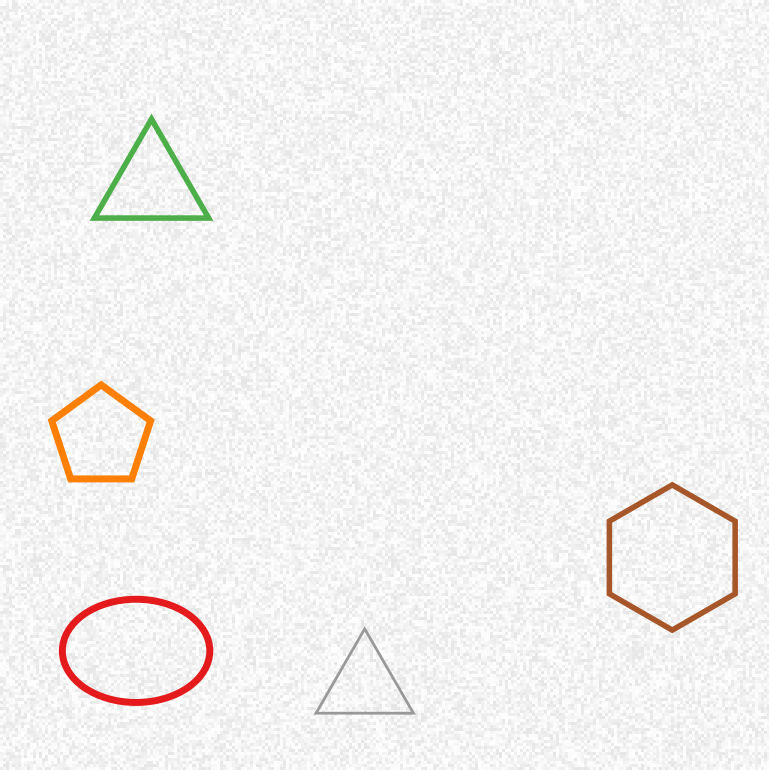[{"shape": "oval", "thickness": 2.5, "radius": 0.48, "center": [0.177, 0.155]}, {"shape": "triangle", "thickness": 2, "radius": 0.43, "center": [0.197, 0.76]}, {"shape": "pentagon", "thickness": 2.5, "radius": 0.34, "center": [0.131, 0.433]}, {"shape": "hexagon", "thickness": 2, "radius": 0.47, "center": [0.873, 0.276]}, {"shape": "triangle", "thickness": 1, "radius": 0.37, "center": [0.474, 0.11]}]